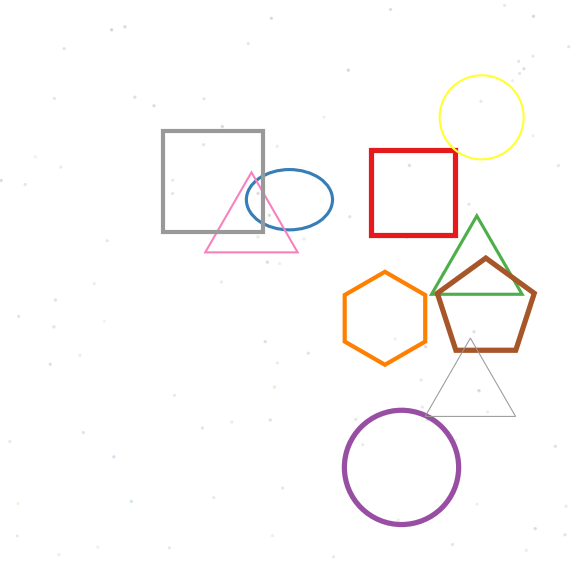[{"shape": "square", "thickness": 2.5, "radius": 0.37, "center": [0.715, 0.666]}, {"shape": "oval", "thickness": 1.5, "radius": 0.37, "center": [0.501, 0.653]}, {"shape": "triangle", "thickness": 1.5, "radius": 0.45, "center": [0.826, 0.535]}, {"shape": "circle", "thickness": 2.5, "radius": 0.49, "center": [0.695, 0.19]}, {"shape": "hexagon", "thickness": 2, "radius": 0.4, "center": [0.667, 0.448]}, {"shape": "circle", "thickness": 1, "radius": 0.36, "center": [0.834, 0.796]}, {"shape": "pentagon", "thickness": 2.5, "radius": 0.44, "center": [0.841, 0.464]}, {"shape": "triangle", "thickness": 1, "radius": 0.46, "center": [0.435, 0.608]}, {"shape": "triangle", "thickness": 0.5, "radius": 0.45, "center": [0.814, 0.323]}, {"shape": "square", "thickness": 2, "radius": 0.44, "center": [0.369, 0.685]}]